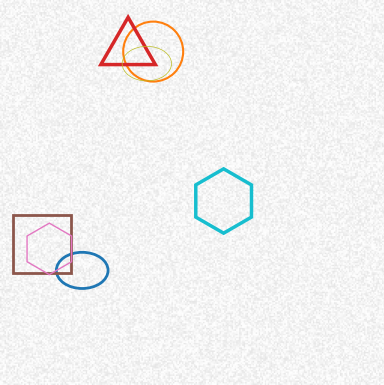[{"shape": "oval", "thickness": 2, "radius": 0.34, "center": [0.214, 0.298]}, {"shape": "circle", "thickness": 1.5, "radius": 0.39, "center": [0.398, 0.866]}, {"shape": "triangle", "thickness": 2.5, "radius": 0.41, "center": [0.333, 0.873]}, {"shape": "square", "thickness": 2, "radius": 0.38, "center": [0.109, 0.366]}, {"shape": "hexagon", "thickness": 1, "radius": 0.33, "center": [0.128, 0.354]}, {"shape": "oval", "thickness": 0.5, "radius": 0.32, "center": [0.381, 0.835]}, {"shape": "hexagon", "thickness": 2.5, "radius": 0.42, "center": [0.581, 0.478]}]